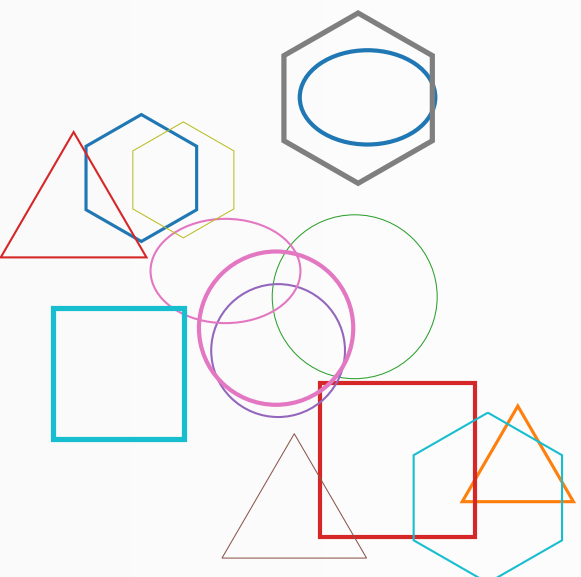[{"shape": "oval", "thickness": 2, "radius": 0.58, "center": [0.632, 0.831]}, {"shape": "hexagon", "thickness": 1.5, "radius": 0.55, "center": [0.243, 0.691]}, {"shape": "triangle", "thickness": 1.5, "radius": 0.55, "center": [0.891, 0.186]}, {"shape": "circle", "thickness": 0.5, "radius": 0.71, "center": [0.61, 0.485]}, {"shape": "triangle", "thickness": 1, "radius": 0.72, "center": [0.127, 0.626]}, {"shape": "square", "thickness": 2, "radius": 0.67, "center": [0.684, 0.202]}, {"shape": "circle", "thickness": 1, "radius": 0.58, "center": [0.478, 0.392]}, {"shape": "triangle", "thickness": 0.5, "radius": 0.72, "center": [0.506, 0.105]}, {"shape": "oval", "thickness": 1, "radius": 0.64, "center": [0.388, 0.53]}, {"shape": "circle", "thickness": 2, "radius": 0.66, "center": [0.475, 0.431]}, {"shape": "hexagon", "thickness": 2.5, "radius": 0.74, "center": [0.616, 0.829]}, {"shape": "hexagon", "thickness": 0.5, "radius": 0.5, "center": [0.315, 0.688]}, {"shape": "square", "thickness": 2.5, "radius": 0.57, "center": [0.204, 0.352]}, {"shape": "hexagon", "thickness": 1, "radius": 0.74, "center": [0.839, 0.137]}]